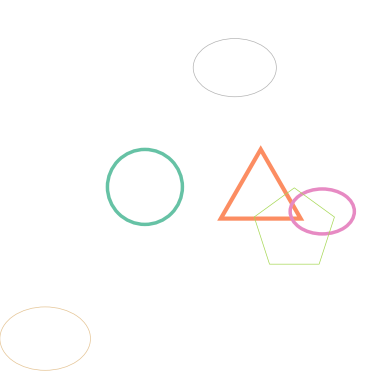[{"shape": "circle", "thickness": 2.5, "radius": 0.49, "center": [0.376, 0.514]}, {"shape": "triangle", "thickness": 3, "radius": 0.6, "center": [0.677, 0.492]}, {"shape": "oval", "thickness": 2.5, "radius": 0.42, "center": [0.837, 0.451]}, {"shape": "pentagon", "thickness": 0.5, "radius": 0.55, "center": [0.764, 0.402]}, {"shape": "oval", "thickness": 0.5, "radius": 0.59, "center": [0.117, 0.121]}, {"shape": "oval", "thickness": 0.5, "radius": 0.54, "center": [0.61, 0.824]}]